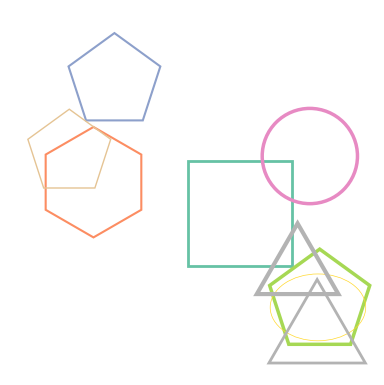[{"shape": "square", "thickness": 2, "radius": 0.68, "center": [0.623, 0.445]}, {"shape": "hexagon", "thickness": 1.5, "radius": 0.72, "center": [0.243, 0.527]}, {"shape": "pentagon", "thickness": 1.5, "radius": 0.63, "center": [0.297, 0.789]}, {"shape": "circle", "thickness": 2.5, "radius": 0.62, "center": [0.805, 0.595]}, {"shape": "pentagon", "thickness": 2.5, "radius": 0.68, "center": [0.83, 0.216]}, {"shape": "oval", "thickness": 0.5, "radius": 0.62, "center": [0.826, 0.202]}, {"shape": "pentagon", "thickness": 1, "radius": 0.57, "center": [0.18, 0.603]}, {"shape": "triangle", "thickness": 3, "radius": 0.61, "center": [0.773, 0.297]}, {"shape": "triangle", "thickness": 2, "radius": 0.72, "center": [0.824, 0.129]}]